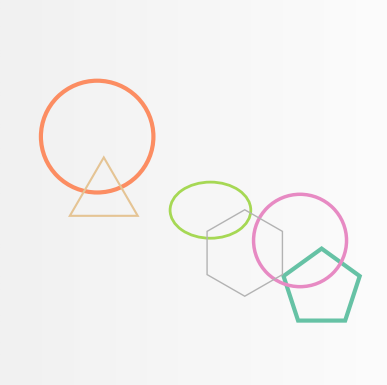[{"shape": "pentagon", "thickness": 3, "radius": 0.52, "center": [0.83, 0.251]}, {"shape": "circle", "thickness": 3, "radius": 0.73, "center": [0.251, 0.645]}, {"shape": "circle", "thickness": 2.5, "radius": 0.6, "center": [0.774, 0.375]}, {"shape": "oval", "thickness": 2, "radius": 0.52, "center": [0.543, 0.454]}, {"shape": "triangle", "thickness": 1.5, "radius": 0.51, "center": [0.268, 0.49]}, {"shape": "hexagon", "thickness": 1, "radius": 0.56, "center": [0.632, 0.343]}]